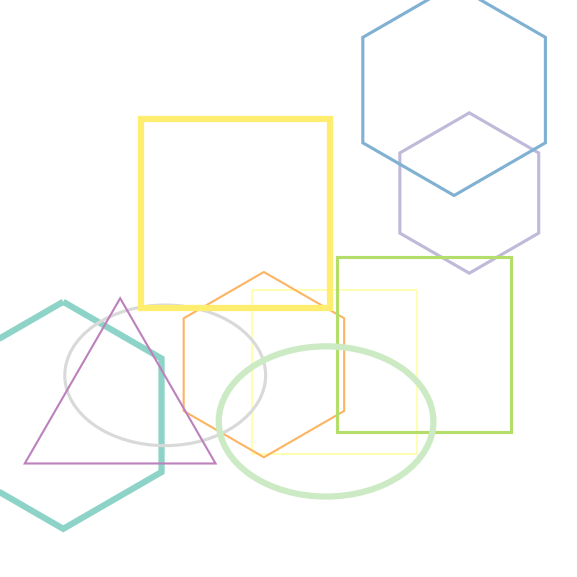[{"shape": "hexagon", "thickness": 3, "radius": 0.98, "center": [0.109, 0.28]}, {"shape": "square", "thickness": 1, "radius": 0.71, "center": [0.579, 0.355]}, {"shape": "hexagon", "thickness": 1.5, "radius": 0.69, "center": [0.813, 0.665]}, {"shape": "hexagon", "thickness": 1.5, "radius": 0.91, "center": [0.786, 0.843]}, {"shape": "hexagon", "thickness": 1, "radius": 0.8, "center": [0.457, 0.368]}, {"shape": "square", "thickness": 1.5, "radius": 0.76, "center": [0.734, 0.402]}, {"shape": "oval", "thickness": 1.5, "radius": 0.87, "center": [0.286, 0.349]}, {"shape": "triangle", "thickness": 1, "radius": 0.95, "center": [0.208, 0.292]}, {"shape": "oval", "thickness": 3, "radius": 0.93, "center": [0.565, 0.269]}, {"shape": "square", "thickness": 3, "radius": 0.82, "center": [0.408, 0.629]}]